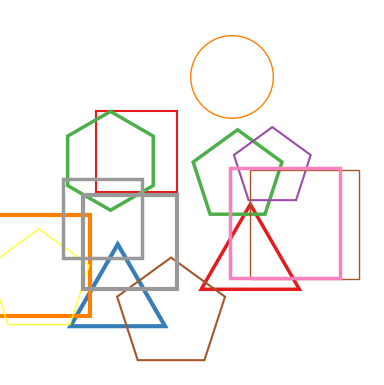[{"shape": "triangle", "thickness": 2.5, "radius": 0.74, "center": [0.65, 0.322]}, {"shape": "square", "thickness": 1.5, "radius": 0.52, "center": [0.355, 0.607]}, {"shape": "triangle", "thickness": 3, "radius": 0.71, "center": [0.306, 0.224]}, {"shape": "pentagon", "thickness": 2.5, "radius": 0.61, "center": [0.617, 0.542]}, {"shape": "hexagon", "thickness": 2.5, "radius": 0.64, "center": [0.287, 0.582]}, {"shape": "pentagon", "thickness": 1.5, "radius": 0.52, "center": [0.707, 0.565]}, {"shape": "circle", "thickness": 1, "radius": 0.54, "center": [0.603, 0.8]}, {"shape": "square", "thickness": 3, "radius": 0.65, "center": [0.103, 0.311]}, {"shape": "pentagon", "thickness": 1, "radius": 0.69, "center": [0.101, 0.268]}, {"shape": "pentagon", "thickness": 1.5, "radius": 0.74, "center": [0.444, 0.184]}, {"shape": "square", "thickness": 1, "radius": 0.71, "center": [0.791, 0.417]}, {"shape": "square", "thickness": 2.5, "radius": 0.72, "center": [0.74, 0.421]}, {"shape": "square", "thickness": 2.5, "radius": 0.52, "center": [0.266, 0.433]}, {"shape": "square", "thickness": 3, "radius": 0.61, "center": [0.338, 0.371]}]